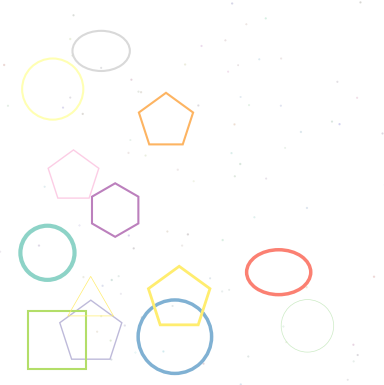[{"shape": "circle", "thickness": 3, "radius": 0.35, "center": [0.123, 0.343]}, {"shape": "circle", "thickness": 1.5, "radius": 0.4, "center": [0.137, 0.769]}, {"shape": "pentagon", "thickness": 1, "radius": 0.42, "center": [0.236, 0.136]}, {"shape": "oval", "thickness": 2.5, "radius": 0.42, "center": [0.724, 0.293]}, {"shape": "circle", "thickness": 2.5, "radius": 0.48, "center": [0.454, 0.125]}, {"shape": "pentagon", "thickness": 1.5, "radius": 0.37, "center": [0.431, 0.685]}, {"shape": "square", "thickness": 1.5, "radius": 0.38, "center": [0.149, 0.117]}, {"shape": "pentagon", "thickness": 1, "radius": 0.35, "center": [0.191, 0.541]}, {"shape": "oval", "thickness": 1.5, "radius": 0.37, "center": [0.263, 0.868]}, {"shape": "hexagon", "thickness": 1.5, "radius": 0.35, "center": [0.299, 0.454]}, {"shape": "circle", "thickness": 0.5, "radius": 0.34, "center": [0.799, 0.154]}, {"shape": "triangle", "thickness": 0.5, "radius": 0.34, "center": [0.235, 0.214]}, {"shape": "pentagon", "thickness": 2, "radius": 0.42, "center": [0.465, 0.224]}]